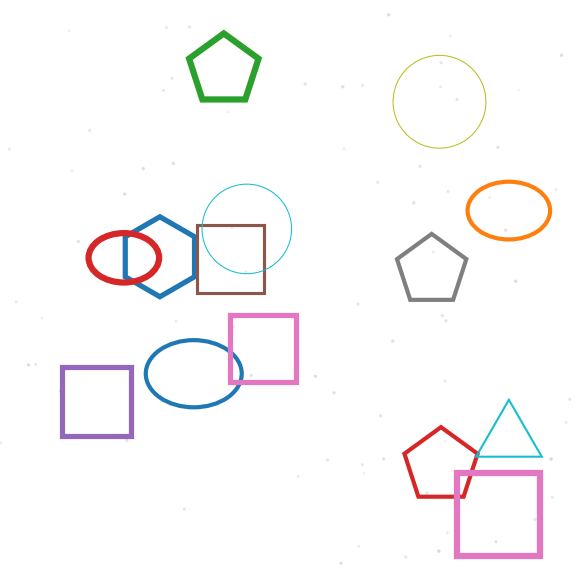[{"shape": "oval", "thickness": 2, "radius": 0.42, "center": [0.335, 0.352]}, {"shape": "hexagon", "thickness": 2.5, "radius": 0.35, "center": [0.277, 0.555]}, {"shape": "oval", "thickness": 2, "radius": 0.36, "center": [0.881, 0.634]}, {"shape": "pentagon", "thickness": 3, "radius": 0.32, "center": [0.388, 0.878]}, {"shape": "pentagon", "thickness": 2, "radius": 0.33, "center": [0.764, 0.193]}, {"shape": "oval", "thickness": 3, "radius": 0.31, "center": [0.214, 0.553]}, {"shape": "square", "thickness": 2.5, "radius": 0.3, "center": [0.167, 0.304]}, {"shape": "square", "thickness": 1.5, "radius": 0.29, "center": [0.399, 0.551]}, {"shape": "square", "thickness": 3, "radius": 0.36, "center": [0.863, 0.108]}, {"shape": "square", "thickness": 2.5, "radius": 0.29, "center": [0.455, 0.396]}, {"shape": "pentagon", "thickness": 2, "radius": 0.32, "center": [0.747, 0.531]}, {"shape": "circle", "thickness": 0.5, "radius": 0.4, "center": [0.761, 0.823]}, {"shape": "triangle", "thickness": 1, "radius": 0.33, "center": [0.881, 0.241]}, {"shape": "circle", "thickness": 0.5, "radius": 0.39, "center": [0.427, 0.603]}]